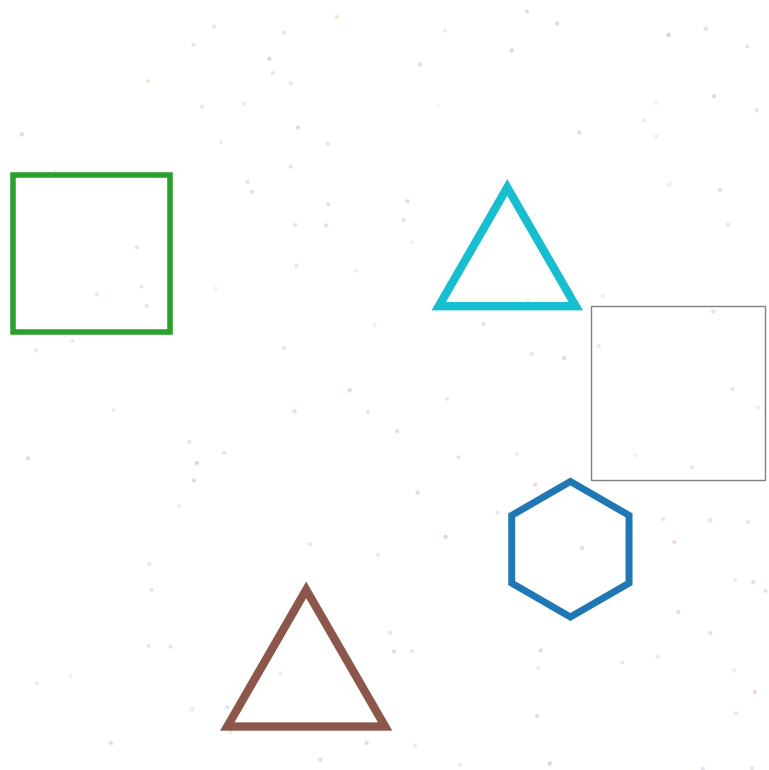[{"shape": "hexagon", "thickness": 2.5, "radius": 0.44, "center": [0.741, 0.287]}, {"shape": "square", "thickness": 2, "radius": 0.51, "center": [0.119, 0.671]}, {"shape": "triangle", "thickness": 3, "radius": 0.59, "center": [0.398, 0.116]}, {"shape": "square", "thickness": 0.5, "radius": 0.56, "center": [0.88, 0.49]}, {"shape": "triangle", "thickness": 3, "radius": 0.51, "center": [0.659, 0.654]}]